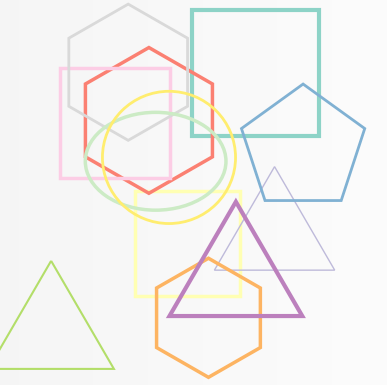[{"shape": "square", "thickness": 3, "radius": 0.82, "center": [0.66, 0.81]}, {"shape": "square", "thickness": 2.5, "radius": 0.68, "center": [0.483, 0.367]}, {"shape": "triangle", "thickness": 1, "radius": 0.9, "center": [0.709, 0.388]}, {"shape": "hexagon", "thickness": 2.5, "radius": 0.95, "center": [0.384, 0.687]}, {"shape": "pentagon", "thickness": 2, "radius": 0.84, "center": [0.782, 0.614]}, {"shape": "hexagon", "thickness": 2.5, "radius": 0.77, "center": [0.538, 0.175]}, {"shape": "triangle", "thickness": 1.5, "radius": 0.94, "center": [0.132, 0.135]}, {"shape": "square", "thickness": 2.5, "radius": 0.71, "center": [0.296, 0.679]}, {"shape": "hexagon", "thickness": 2, "radius": 0.88, "center": [0.331, 0.812]}, {"shape": "triangle", "thickness": 3, "radius": 0.99, "center": [0.609, 0.278]}, {"shape": "oval", "thickness": 2.5, "radius": 0.91, "center": [0.402, 0.581]}, {"shape": "circle", "thickness": 2, "radius": 0.86, "center": [0.436, 0.591]}]